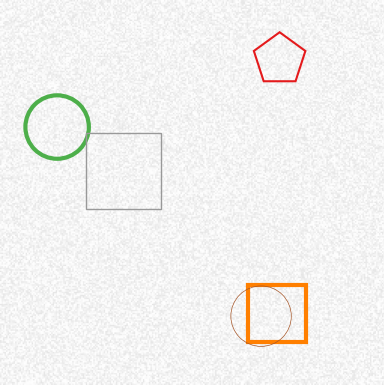[{"shape": "pentagon", "thickness": 1.5, "radius": 0.35, "center": [0.726, 0.846]}, {"shape": "circle", "thickness": 3, "radius": 0.41, "center": [0.148, 0.67]}, {"shape": "square", "thickness": 3, "radius": 0.37, "center": [0.72, 0.185]}, {"shape": "circle", "thickness": 0.5, "radius": 0.39, "center": [0.678, 0.179]}, {"shape": "square", "thickness": 1, "radius": 0.49, "center": [0.32, 0.555]}]